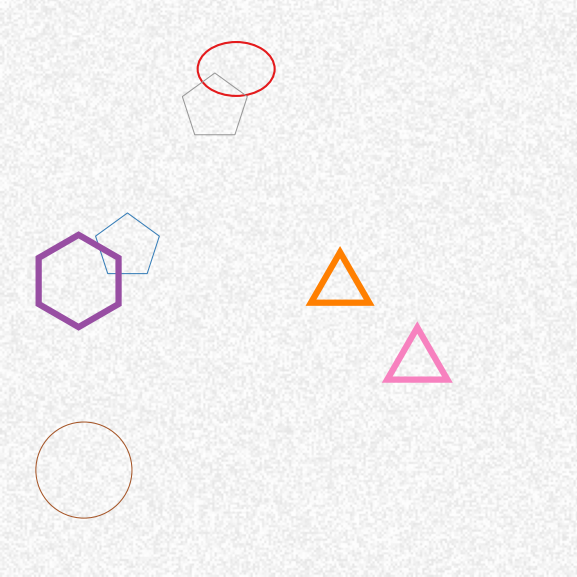[{"shape": "oval", "thickness": 1, "radius": 0.33, "center": [0.409, 0.88]}, {"shape": "pentagon", "thickness": 0.5, "radius": 0.29, "center": [0.221, 0.572]}, {"shape": "hexagon", "thickness": 3, "radius": 0.4, "center": [0.136, 0.513]}, {"shape": "triangle", "thickness": 3, "radius": 0.29, "center": [0.589, 0.504]}, {"shape": "circle", "thickness": 0.5, "radius": 0.42, "center": [0.145, 0.185]}, {"shape": "triangle", "thickness": 3, "radius": 0.3, "center": [0.723, 0.372]}, {"shape": "pentagon", "thickness": 0.5, "radius": 0.3, "center": [0.372, 0.814]}]